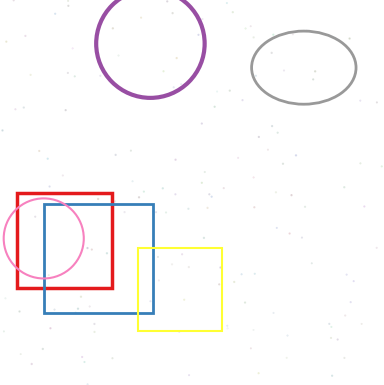[{"shape": "square", "thickness": 2.5, "radius": 0.62, "center": [0.167, 0.376]}, {"shape": "square", "thickness": 2, "radius": 0.71, "center": [0.255, 0.328]}, {"shape": "circle", "thickness": 3, "radius": 0.7, "center": [0.391, 0.887]}, {"shape": "square", "thickness": 1.5, "radius": 0.54, "center": [0.468, 0.248]}, {"shape": "circle", "thickness": 1.5, "radius": 0.52, "center": [0.114, 0.381]}, {"shape": "oval", "thickness": 2, "radius": 0.68, "center": [0.789, 0.824]}]